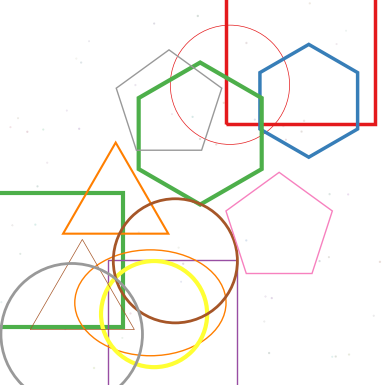[{"shape": "square", "thickness": 2.5, "radius": 0.97, "center": [0.781, 0.872]}, {"shape": "circle", "thickness": 0.5, "radius": 0.77, "center": [0.597, 0.78]}, {"shape": "hexagon", "thickness": 2.5, "radius": 0.73, "center": [0.802, 0.738]}, {"shape": "hexagon", "thickness": 3, "radius": 0.92, "center": [0.52, 0.653]}, {"shape": "square", "thickness": 3, "radius": 0.87, "center": [0.145, 0.324]}, {"shape": "square", "thickness": 1, "radius": 0.84, "center": [0.448, 0.156]}, {"shape": "oval", "thickness": 1, "radius": 0.98, "center": [0.391, 0.213]}, {"shape": "triangle", "thickness": 1.5, "radius": 0.79, "center": [0.3, 0.472]}, {"shape": "circle", "thickness": 3, "radius": 0.69, "center": [0.4, 0.184]}, {"shape": "triangle", "thickness": 0.5, "radius": 0.78, "center": [0.214, 0.222]}, {"shape": "circle", "thickness": 2, "radius": 0.81, "center": [0.455, 0.323]}, {"shape": "pentagon", "thickness": 1, "radius": 0.73, "center": [0.725, 0.407]}, {"shape": "circle", "thickness": 2, "radius": 0.92, "center": [0.186, 0.132]}, {"shape": "pentagon", "thickness": 1, "radius": 0.72, "center": [0.439, 0.726]}]